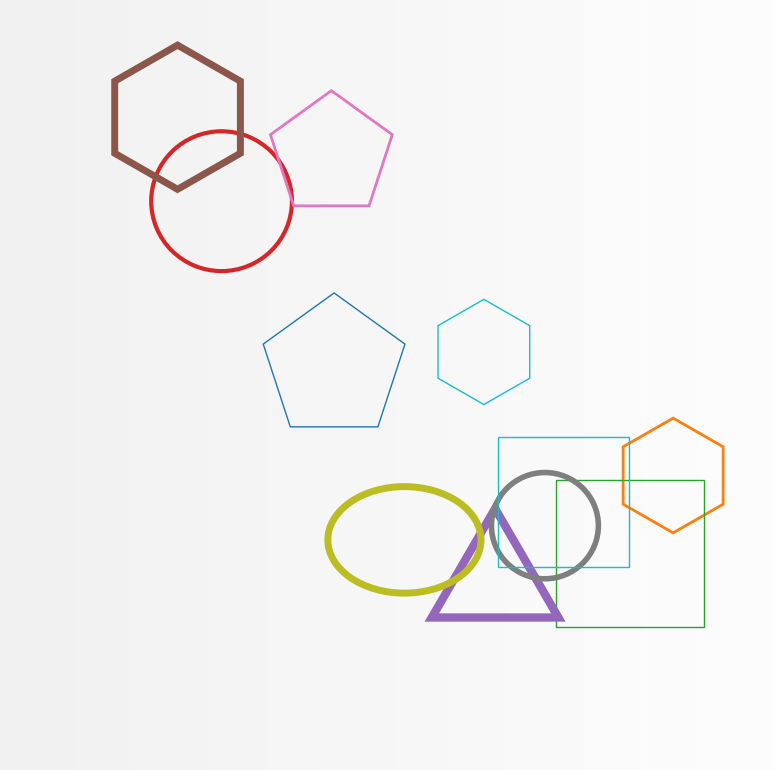[{"shape": "pentagon", "thickness": 0.5, "radius": 0.48, "center": [0.431, 0.523]}, {"shape": "hexagon", "thickness": 1, "radius": 0.37, "center": [0.869, 0.382]}, {"shape": "square", "thickness": 0.5, "radius": 0.48, "center": [0.812, 0.282]}, {"shape": "circle", "thickness": 1.5, "radius": 0.45, "center": [0.286, 0.739]}, {"shape": "triangle", "thickness": 3, "radius": 0.47, "center": [0.639, 0.245]}, {"shape": "hexagon", "thickness": 2.5, "radius": 0.47, "center": [0.229, 0.848]}, {"shape": "pentagon", "thickness": 1, "radius": 0.41, "center": [0.428, 0.8]}, {"shape": "circle", "thickness": 2, "radius": 0.34, "center": [0.703, 0.317]}, {"shape": "oval", "thickness": 2.5, "radius": 0.49, "center": [0.522, 0.299]}, {"shape": "hexagon", "thickness": 0.5, "radius": 0.34, "center": [0.624, 0.543]}, {"shape": "square", "thickness": 0.5, "radius": 0.42, "center": [0.727, 0.348]}]